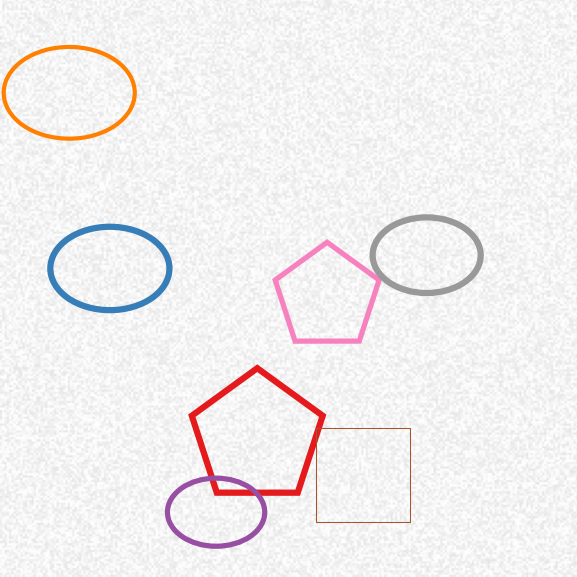[{"shape": "pentagon", "thickness": 3, "radius": 0.6, "center": [0.445, 0.242]}, {"shape": "oval", "thickness": 3, "radius": 0.52, "center": [0.19, 0.534]}, {"shape": "oval", "thickness": 2.5, "radius": 0.42, "center": [0.374, 0.112]}, {"shape": "oval", "thickness": 2, "radius": 0.57, "center": [0.12, 0.838]}, {"shape": "square", "thickness": 0.5, "radius": 0.41, "center": [0.629, 0.177]}, {"shape": "pentagon", "thickness": 2.5, "radius": 0.47, "center": [0.566, 0.485]}, {"shape": "oval", "thickness": 3, "radius": 0.47, "center": [0.739, 0.557]}]